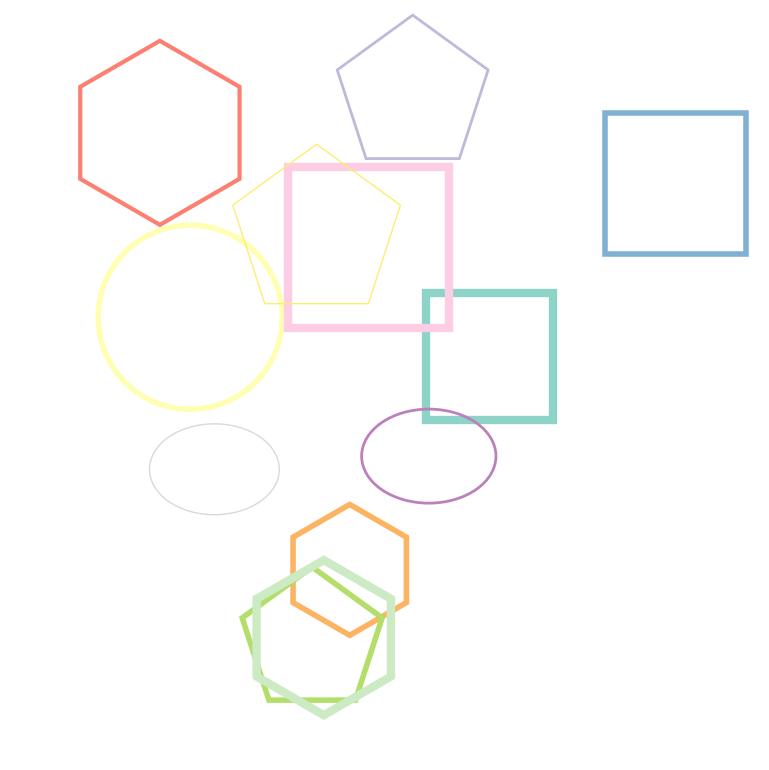[{"shape": "square", "thickness": 3, "radius": 0.41, "center": [0.636, 0.537]}, {"shape": "circle", "thickness": 2, "radius": 0.6, "center": [0.247, 0.588]}, {"shape": "pentagon", "thickness": 1, "radius": 0.52, "center": [0.536, 0.877]}, {"shape": "hexagon", "thickness": 1.5, "radius": 0.6, "center": [0.208, 0.828]}, {"shape": "square", "thickness": 2, "radius": 0.46, "center": [0.877, 0.762]}, {"shape": "hexagon", "thickness": 2, "radius": 0.42, "center": [0.454, 0.26]}, {"shape": "pentagon", "thickness": 2, "radius": 0.48, "center": [0.405, 0.168]}, {"shape": "square", "thickness": 3, "radius": 0.52, "center": [0.479, 0.679]}, {"shape": "oval", "thickness": 0.5, "radius": 0.42, "center": [0.278, 0.391]}, {"shape": "oval", "thickness": 1, "radius": 0.44, "center": [0.557, 0.408]}, {"shape": "hexagon", "thickness": 3, "radius": 0.5, "center": [0.42, 0.172]}, {"shape": "pentagon", "thickness": 0.5, "radius": 0.57, "center": [0.411, 0.698]}]